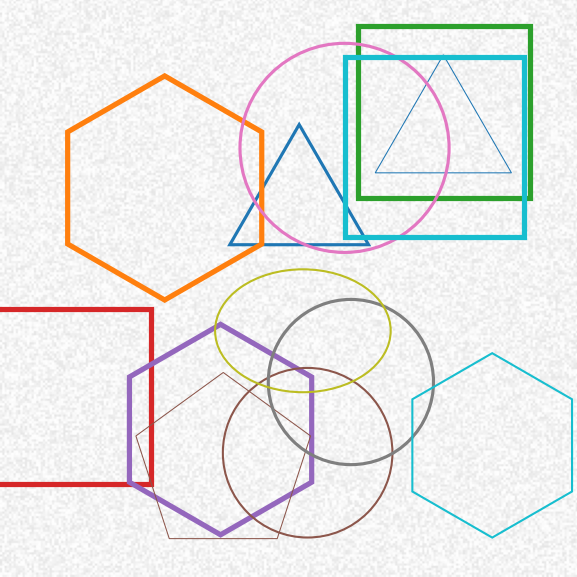[{"shape": "triangle", "thickness": 1.5, "radius": 0.69, "center": [0.518, 0.645]}, {"shape": "triangle", "thickness": 0.5, "radius": 0.68, "center": [0.768, 0.768]}, {"shape": "hexagon", "thickness": 2.5, "radius": 0.97, "center": [0.285, 0.674]}, {"shape": "square", "thickness": 2.5, "radius": 0.75, "center": [0.769, 0.805]}, {"shape": "square", "thickness": 2.5, "radius": 0.76, "center": [0.109, 0.313]}, {"shape": "hexagon", "thickness": 2.5, "radius": 0.91, "center": [0.382, 0.255]}, {"shape": "circle", "thickness": 1, "radius": 0.73, "center": [0.533, 0.215]}, {"shape": "pentagon", "thickness": 0.5, "radius": 0.8, "center": [0.387, 0.195]}, {"shape": "circle", "thickness": 1.5, "radius": 0.91, "center": [0.597, 0.743]}, {"shape": "circle", "thickness": 1.5, "radius": 0.72, "center": [0.608, 0.338]}, {"shape": "oval", "thickness": 1, "radius": 0.76, "center": [0.524, 0.426]}, {"shape": "square", "thickness": 2.5, "radius": 0.78, "center": [0.752, 0.745]}, {"shape": "hexagon", "thickness": 1, "radius": 0.8, "center": [0.852, 0.228]}]